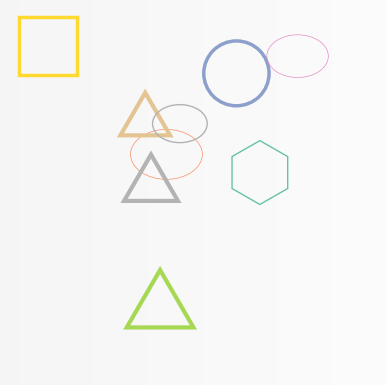[{"shape": "hexagon", "thickness": 1, "radius": 0.41, "center": [0.671, 0.552]}, {"shape": "oval", "thickness": 0.5, "radius": 0.46, "center": [0.43, 0.599]}, {"shape": "circle", "thickness": 2.5, "radius": 0.42, "center": [0.61, 0.809]}, {"shape": "oval", "thickness": 0.5, "radius": 0.4, "center": [0.768, 0.854]}, {"shape": "triangle", "thickness": 3, "radius": 0.5, "center": [0.413, 0.199]}, {"shape": "square", "thickness": 2.5, "radius": 0.37, "center": [0.125, 0.881]}, {"shape": "triangle", "thickness": 3, "radius": 0.37, "center": [0.375, 0.685]}, {"shape": "oval", "thickness": 1, "radius": 0.35, "center": [0.464, 0.679]}, {"shape": "triangle", "thickness": 3, "radius": 0.4, "center": [0.39, 0.518]}]